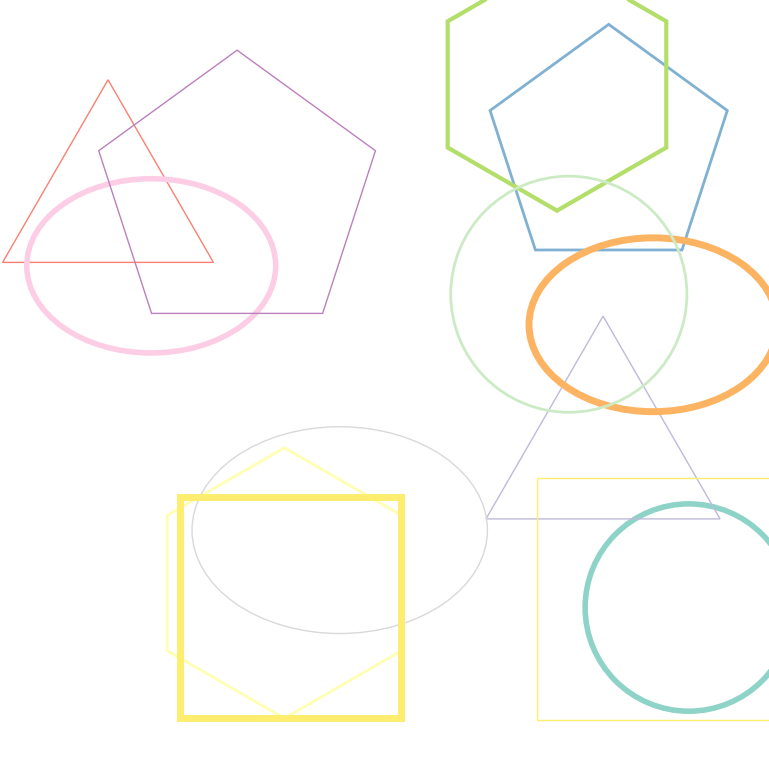[{"shape": "circle", "thickness": 2, "radius": 0.67, "center": [0.895, 0.211]}, {"shape": "hexagon", "thickness": 1, "radius": 0.88, "center": [0.369, 0.243]}, {"shape": "triangle", "thickness": 0.5, "radius": 0.88, "center": [0.783, 0.414]}, {"shape": "triangle", "thickness": 0.5, "radius": 0.79, "center": [0.14, 0.738]}, {"shape": "pentagon", "thickness": 1, "radius": 0.81, "center": [0.791, 0.806]}, {"shape": "oval", "thickness": 2.5, "radius": 0.81, "center": [0.848, 0.578]}, {"shape": "hexagon", "thickness": 1.5, "radius": 0.82, "center": [0.723, 0.89]}, {"shape": "oval", "thickness": 2, "radius": 0.81, "center": [0.196, 0.655]}, {"shape": "oval", "thickness": 0.5, "radius": 0.96, "center": [0.441, 0.312]}, {"shape": "pentagon", "thickness": 0.5, "radius": 0.94, "center": [0.308, 0.746]}, {"shape": "circle", "thickness": 1, "radius": 0.77, "center": [0.739, 0.618]}, {"shape": "square", "thickness": 0.5, "radius": 0.78, "center": [0.854, 0.222]}, {"shape": "square", "thickness": 2.5, "radius": 0.72, "center": [0.377, 0.211]}]